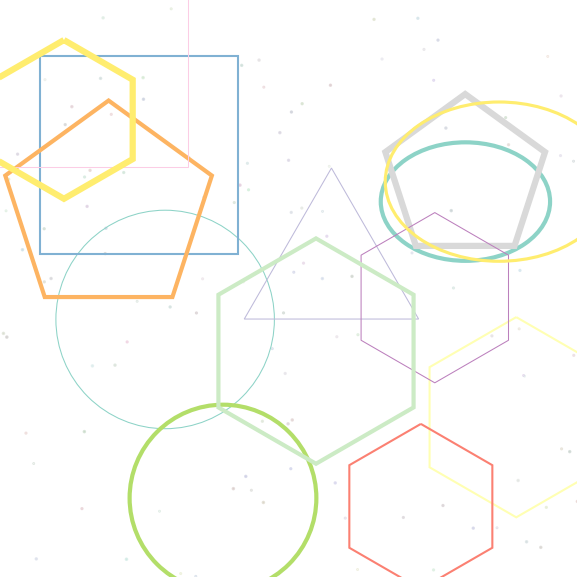[{"shape": "circle", "thickness": 0.5, "radius": 0.95, "center": [0.286, 0.446]}, {"shape": "oval", "thickness": 2, "radius": 0.73, "center": [0.806, 0.65]}, {"shape": "hexagon", "thickness": 1, "radius": 0.87, "center": [0.894, 0.277]}, {"shape": "triangle", "thickness": 0.5, "radius": 0.87, "center": [0.574, 0.534]}, {"shape": "hexagon", "thickness": 1, "radius": 0.71, "center": [0.729, 0.122]}, {"shape": "square", "thickness": 1, "radius": 0.85, "center": [0.24, 0.731]}, {"shape": "pentagon", "thickness": 2, "radius": 0.94, "center": [0.188, 0.637]}, {"shape": "circle", "thickness": 2, "radius": 0.81, "center": [0.386, 0.137]}, {"shape": "square", "thickness": 0.5, "radius": 0.85, "center": [0.155, 0.881]}, {"shape": "pentagon", "thickness": 3, "radius": 0.73, "center": [0.806, 0.691]}, {"shape": "hexagon", "thickness": 0.5, "radius": 0.74, "center": [0.753, 0.484]}, {"shape": "hexagon", "thickness": 2, "radius": 0.98, "center": [0.547, 0.391]}, {"shape": "hexagon", "thickness": 3, "radius": 0.69, "center": [0.111, 0.792]}, {"shape": "oval", "thickness": 1.5, "radius": 0.98, "center": [0.864, 0.685]}]